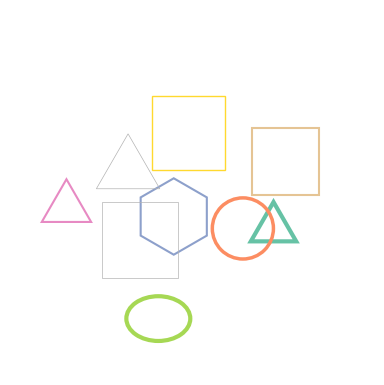[{"shape": "triangle", "thickness": 3, "radius": 0.34, "center": [0.71, 0.407]}, {"shape": "circle", "thickness": 2.5, "radius": 0.4, "center": [0.631, 0.407]}, {"shape": "hexagon", "thickness": 1.5, "radius": 0.5, "center": [0.451, 0.438]}, {"shape": "triangle", "thickness": 1.5, "radius": 0.37, "center": [0.173, 0.46]}, {"shape": "oval", "thickness": 3, "radius": 0.42, "center": [0.411, 0.172]}, {"shape": "square", "thickness": 1, "radius": 0.48, "center": [0.49, 0.654]}, {"shape": "square", "thickness": 1.5, "radius": 0.44, "center": [0.742, 0.58]}, {"shape": "triangle", "thickness": 0.5, "radius": 0.48, "center": [0.333, 0.557]}, {"shape": "square", "thickness": 0.5, "radius": 0.5, "center": [0.364, 0.377]}]